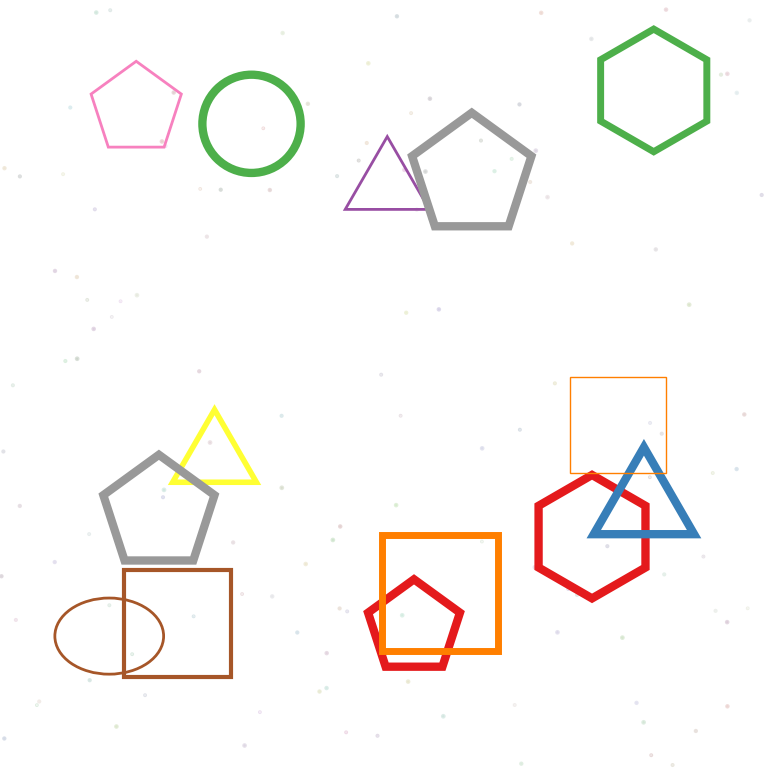[{"shape": "hexagon", "thickness": 3, "radius": 0.4, "center": [0.769, 0.303]}, {"shape": "pentagon", "thickness": 3, "radius": 0.31, "center": [0.538, 0.185]}, {"shape": "triangle", "thickness": 3, "radius": 0.38, "center": [0.836, 0.344]}, {"shape": "hexagon", "thickness": 2.5, "radius": 0.4, "center": [0.849, 0.883]}, {"shape": "circle", "thickness": 3, "radius": 0.32, "center": [0.327, 0.839]}, {"shape": "triangle", "thickness": 1, "radius": 0.32, "center": [0.503, 0.76]}, {"shape": "square", "thickness": 0.5, "radius": 0.31, "center": [0.803, 0.448]}, {"shape": "square", "thickness": 2.5, "radius": 0.38, "center": [0.571, 0.23]}, {"shape": "triangle", "thickness": 2, "radius": 0.31, "center": [0.279, 0.405]}, {"shape": "square", "thickness": 1.5, "radius": 0.35, "center": [0.231, 0.19]}, {"shape": "oval", "thickness": 1, "radius": 0.35, "center": [0.142, 0.174]}, {"shape": "pentagon", "thickness": 1, "radius": 0.31, "center": [0.177, 0.859]}, {"shape": "pentagon", "thickness": 3, "radius": 0.38, "center": [0.206, 0.333]}, {"shape": "pentagon", "thickness": 3, "radius": 0.41, "center": [0.613, 0.772]}]